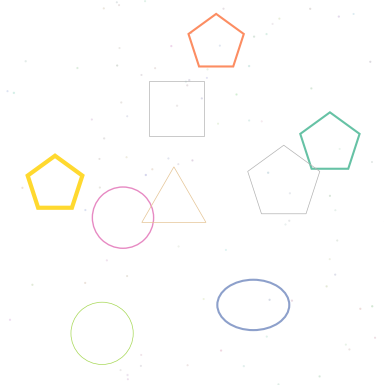[{"shape": "pentagon", "thickness": 1.5, "radius": 0.41, "center": [0.857, 0.627]}, {"shape": "pentagon", "thickness": 1.5, "radius": 0.38, "center": [0.561, 0.888]}, {"shape": "oval", "thickness": 1.5, "radius": 0.47, "center": [0.658, 0.208]}, {"shape": "circle", "thickness": 1, "radius": 0.4, "center": [0.319, 0.435]}, {"shape": "circle", "thickness": 0.5, "radius": 0.4, "center": [0.265, 0.134]}, {"shape": "pentagon", "thickness": 3, "radius": 0.37, "center": [0.143, 0.521]}, {"shape": "triangle", "thickness": 0.5, "radius": 0.48, "center": [0.452, 0.47]}, {"shape": "pentagon", "thickness": 0.5, "radius": 0.49, "center": [0.737, 0.524]}, {"shape": "square", "thickness": 0.5, "radius": 0.35, "center": [0.458, 0.718]}]